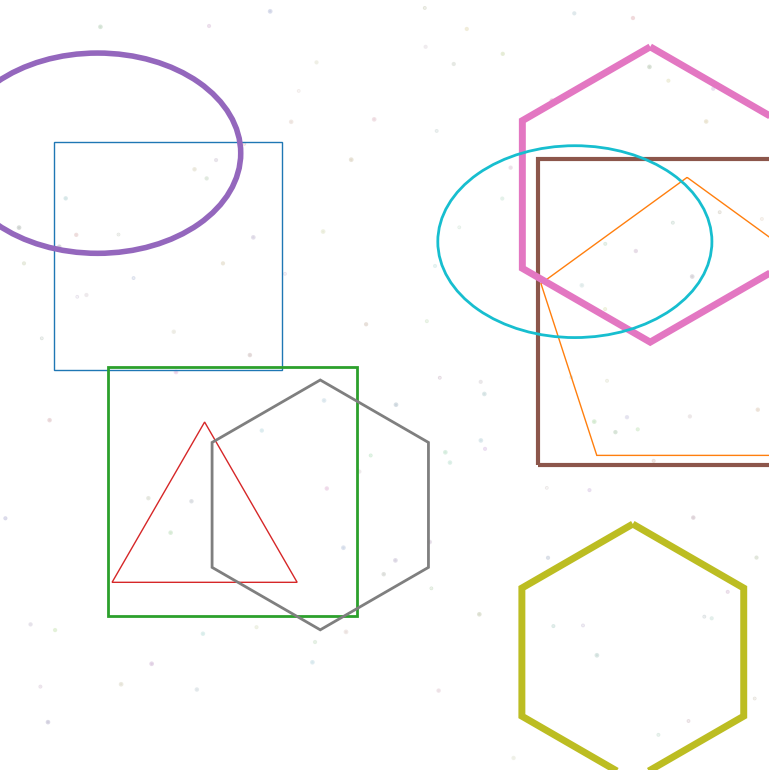[{"shape": "square", "thickness": 0.5, "radius": 0.74, "center": [0.218, 0.668]}, {"shape": "pentagon", "thickness": 0.5, "radius": 1.0, "center": [0.892, 0.57]}, {"shape": "square", "thickness": 1, "radius": 0.81, "center": [0.302, 0.362]}, {"shape": "triangle", "thickness": 0.5, "radius": 0.69, "center": [0.266, 0.313]}, {"shape": "oval", "thickness": 2, "radius": 0.93, "center": [0.127, 0.801]}, {"shape": "square", "thickness": 1.5, "radius": 1.0, "center": [0.898, 0.595]}, {"shape": "hexagon", "thickness": 2.5, "radius": 0.96, "center": [0.844, 0.747]}, {"shape": "hexagon", "thickness": 1, "radius": 0.81, "center": [0.416, 0.344]}, {"shape": "hexagon", "thickness": 2.5, "radius": 0.83, "center": [0.822, 0.153]}, {"shape": "oval", "thickness": 1, "radius": 0.89, "center": [0.747, 0.686]}]